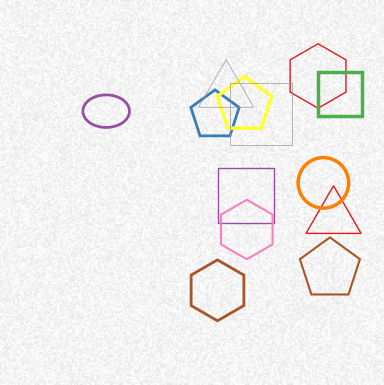[{"shape": "triangle", "thickness": 1, "radius": 0.41, "center": [0.866, 0.435]}, {"shape": "hexagon", "thickness": 1, "radius": 0.42, "center": [0.826, 0.803]}, {"shape": "pentagon", "thickness": 2, "radius": 0.33, "center": [0.558, 0.701]}, {"shape": "square", "thickness": 2.5, "radius": 0.29, "center": [0.883, 0.756]}, {"shape": "square", "thickness": 1, "radius": 0.36, "center": [0.639, 0.492]}, {"shape": "oval", "thickness": 2, "radius": 0.3, "center": [0.276, 0.711]}, {"shape": "circle", "thickness": 2.5, "radius": 0.33, "center": [0.84, 0.525]}, {"shape": "pentagon", "thickness": 2.5, "radius": 0.37, "center": [0.635, 0.727]}, {"shape": "hexagon", "thickness": 2, "radius": 0.4, "center": [0.565, 0.246]}, {"shape": "pentagon", "thickness": 1.5, "radius": 0.41, "center": [0.857, 0.301]}, {"shape": "hexagon", "thickness": 1.5, "radius": 0.39, "center": [0.641, 0.404]}, {"shape": "triangle", "thickness": 0.5, "radius": 0.41, "center": [0.587, 0.763]}, {"shape": "square", "thickness": 0.5, "radius": 0.4, "center": [0.678, 0.704]}]